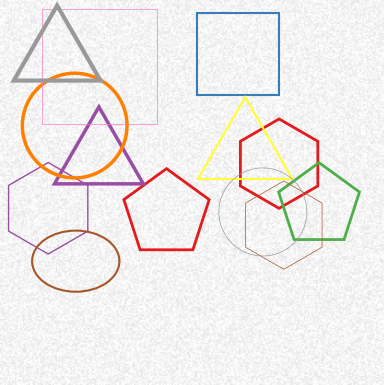[{"shape": "hexagon", "thickness": 2, "radius": 0.58, "center": [0.725, 0.575]}, {"shape": "pentagon", "thickness": 2, "radius": 0.58, "center": [0.433, 0.445]}, {"shape": "square", "thickness": 1.5, "radius": 0.53, "center": [0.618, 0.86]}, {"shape": "pentagon", "thickness": 2, "radius": 0.55, "center": [0.829, 0.467]}, {"shape": "triangle", "thickness": 2.5, "radius": 0.67, "center": [0.257, 0.589]}, {"shape": "hexagon", "thickness": 1, "radius": 0.59, "center": [0.125, 0.459]}, {"shape": "circle", "thickness": 2.5, "radius": 0.68, "center": [0.194, 0.674]}, {"shape": "triangle", "thickness": 1.5, "radius": 0.71, "center": [0.637, 0.606]}, {"shape": "hexagon", "thickness": 0.5, "radius": 0.57, "center": [0.737, 0.415]}, {"shape": "oval", "thickness": 1.5, "radius": 0.57, "center": [0.197, 0.322]}, {"shape": "square", "thickness": 0.5, "radius": 0.74, "center": [0.259, 0.827]}, {"shape": "triangle", "thickness": 3, "radius": 0.65, "center": [0.148, 0.856]}, {"shape": "circle", "thickness": 0.5, "radius": 0.57, "center": [0.683, 0.449]}]